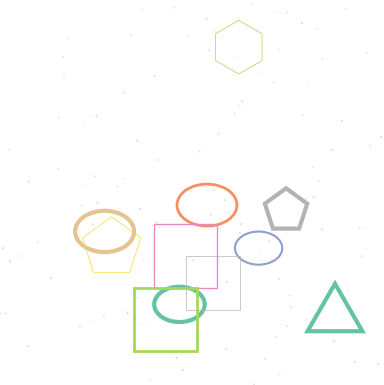[{"shape": "oval", "thickness": 3, "radius": 0.33, "center": [0.466, 0.209]}, {"shape": "triangle", "thickness": 3, "radius": 0.41, "center": [0.87, 0.181]}, {"shape": "oval", "thickness": 2, "radius": 0.39, "center": [0.538, 0.467]}, {"shape": "oval", "thickness": 1.5, "radius": 0.31, "center": [0.672, 0.356]}, {"shape": "square", "thickness": 1, "radius": 0.41, "center": [0.481, 0.335]}, {"shape": "hexagon", "thickness": 0.5, "radius": 0.35, "center": [0.62, 0.877]}, {"shape": "square", "thickness": 2, "radius": 0.41, "center": [0.429, 0.17]}, {"shape": "pentagon", "thickness": 0.5, "radius": 0.4, "center": [0.29, 0.357]}, {"shape": "oval", "thickness": 3, "radius": 0.38, "center": [0.272, 0.399]}, {"shape": "square", "thickness": 0.5, "radius": 0.35, "center": [0.553, 0.264]}, {"shape": "pentagon", "thickness": 3, "radius": 0.29, "center": [0.743, 0.453]}]